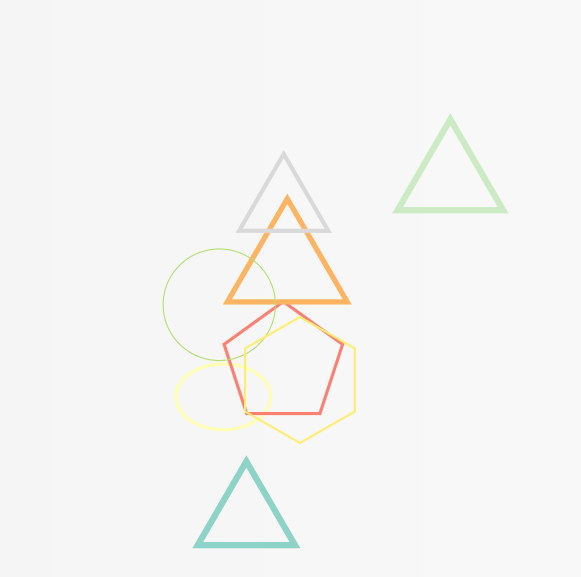[{"shape": "triangle", "thickness": 3, "radius": 0.48, "center": [0.424, 0.103]}, {"shape": "oval", "thickness": 1.5, "radius": 0.41, "center": [0.384, 0.312]}, {"shape": "pentagon", "thickness": 1.5, "radius": 0.54, "center": [0.487, 0.37]}, {"shape": "triangle", "thickness": 2.5, "radius": 0.6, "center": [0.494, 0.536]}, {"shape": "circle", "thickness": 0.5, "radius": 0.48, "center": [0.377, 0.471]}, {"shape": "triangle", "thickness": 2, "radius": 0.44, "center": [0.488, 0.644]}, {"shape": "triangle", "thickness": 3, "radius": 0.52, "center": [0.775, 0.688]}, {"shape": "hexagon", "thickness": 1, "radius": 0.55, "center": [0.516, 0.341]}]